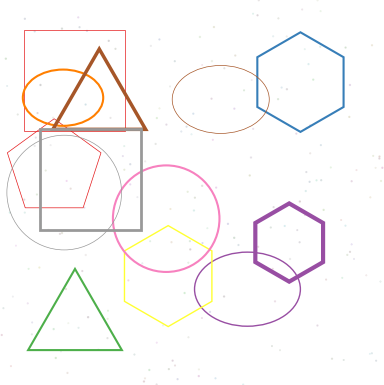[{"shape": "square", "thickness": 0.5, "radius": 0.66, "center": [0.194, 0.79]}, {"shape": "pentagon", "thickness": 0.5, "radius": 0.64, "center": [0.141, 0.564]}, {"shape": "hexagon", "thickness": 1.5, "radius": 0.65, "center": [0.78, 0.787]}, {"shape": "triangle", "thickness": 1.5, "radius": 0.7, "center": [0.195, 0.161]}, {"shape": "hexagon", "thickness": 3, "radius": 0.51, "center": [0.751, 0.37]}, {"shape": "oval", "thickness": 1, "radius": 0.69, "center": [0.643, 0.249]}, {"shape": "oval", "thickness": 1.5, "radius": 0.52, "center": [0.164, 0.746]}, {"shape": "hexagon", "thickness": 1, "radius": 0.66, "center": [0.437, 0.283]}, {"shape": "oval", "thickness": 0.5, "radius": 0.63, "center": [0.573, 0.742]}, {"shape": "triangle", "thickness": 2.5, "radius": 0.7, "center": [0.258, 0.734]}, {"shape": "circle", "thickness": 1.5, "radius": 0.69, "center": [0.432, 0.432]}, {"shape": "circle", "thickness": 0.5, "radius": 0.74, "center": [0.167, 0.5]}, {"shape": "square", "thickness": 2, "radius": 0.66, "center": [0.235, 0.533]}]